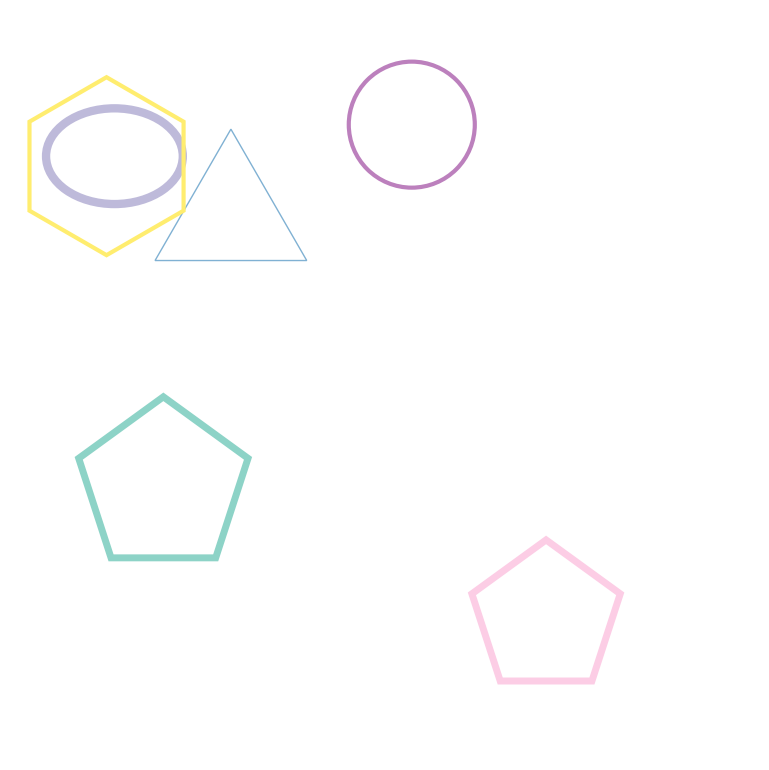[{"shape": "pentagon", "thickness": 2.5, "radius": 0.58, "center": [0.212, 0.369]}, {"shape": "oval", "thickness": 3, "radius": 0.44, "center": [0.149, 0.797]}, {"shape": "triangle", "thickness": 0.5, "radius": 0.57, "center": [0.3, 0.719]}, {"shape": "pentagon", "thickness": 2.5, "radius": 0.51, "center": [0.709, 0.198]}, {"shape": "circle", "thickness": 1.5, "radius": 0.41, "center": [0.535, 0.838]}, {"shape": "hexagon", "thickness": 1.5, "radius": 0.58, "center": [0.138, 0.784]}]